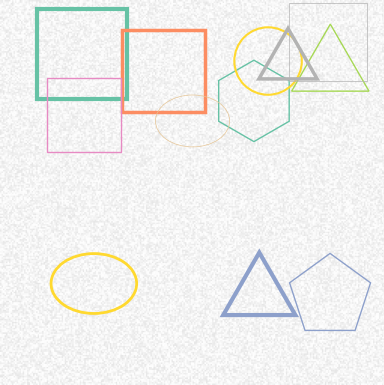[{"shape": "hexagon", "thickness": 1, "radius": 0.53, "center": [0.66, 0.738]}, {"shape": "square", "thickness": 3, "radius": 0.58, "center": [0.213, 0.86]}, {"shape": "square", "thickness": 2.5, "radius": 0.54, "center": [0.424, 0.816]}, {"shape": "triangle", "thickness": 3, "radius": 0.54, "center": [0.673, 0.236]}, {"shape": "pentagon", "thickness": 1, "radius": 0.55, "center": [0.857, 0.231]}, {"shape": "square", "thickness": 1, "radius": 0.48, "center": [0.219, 0.702]}, {"shape": "triangle", "thickness": 1, "radius": 0.58, "center": [0.858, 0.821]}, {"shape": "oval", "thickness": 2, "radius": 0.56, "center": [0.244, 0.264]}, {"shape": "circle", "thickness": 1.5, "radius": 0.44, "center": [0.696, 0.841]}, {"shape": "oval", "thickness": 0.5, "radius": 0.48, "center": [0.5, 0.686]}, {"shape": "square", "thickness": 0.5, "radius": 0.51, "center": [0.853, 0.891]}, {"shape": "triangle", "thickness": 2.5, "radius": 0.44, "center": [0.748, 0.839]}]